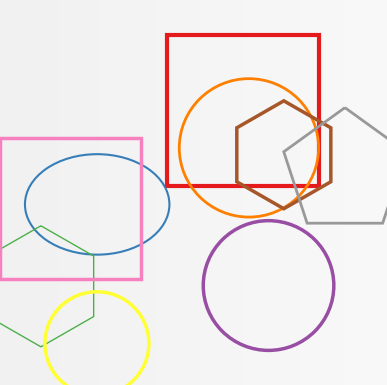[{"shape": "square", "thickness": 3, "radius": 0.98, "center": [0.627, 0.713]}, {"shape": "oval", "thickness": 1.5, "radius": 0.93, "center": [0.251, 0.469]}, {"shape": "hexagon", "thickness": 1, "radius": 0.79, "center": [0.106, 0.256]}, {"shape": "circle", "thickness": 2.5, "radius": 0.84, "center": [0.693, 0.258]}, {"shape": "circle", "thickness": 2, "radius": 0.9, "center": [0.642, 0.616]}, {"shape": "circle", "thickness": 2.5, "radius": 0.67, "center": [0.25, 0.108]}, {"shape": "hexagon", "thickness": 2.5, "radius": 0.7, "center": [0.732, 0.598]}, {"shape": "square", "thickness": 2.5, "radius": 0.91, "center": [0.182, 0.458]}, {"shape": "pentagon", "thickness": 2, "radius": 0.83, "center": [0.89, 0.555]}]